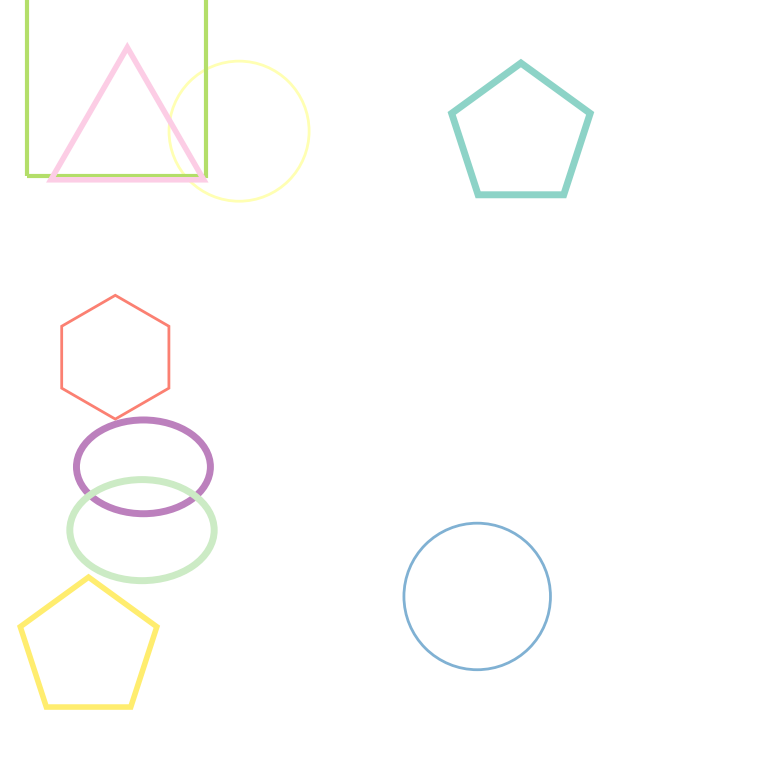[{"shape": "pentagon", "thickness": 2.5, "radius": 0.47, "center": [0.677, 0.824]}, {"shape": "circle", "thickness": 1, "radius": 0.45, "center": [0.31, 0.83]}, {"shape": "hexagon", "thickness": 1, "radius": 0.4, "center": [0.15, 0.536]}, {"shape": "circle", "thickness": 1, "radius": 0.48, "center": [0.62, 0.225]}, {"shape": "square", "thickness": 1.5, "radius": 0.58, "center": [0.151, 0.888]}, {"shape": "triangle", "thickness": 2, "radius": 0.57, "center": [0.165, 0.824]}, {"shape": "oval", "thickness": 2.5, "radius": 0.43, "center": [0.186, 0.394]}, {"shape": "oval", "thickness": 2.5, "radius": 0.47, "center": [0.184, 0.312]}, {"shape": "pentagon", "thickness": 2, "radius": 0.47, "center": [0.115, 0.157]}]